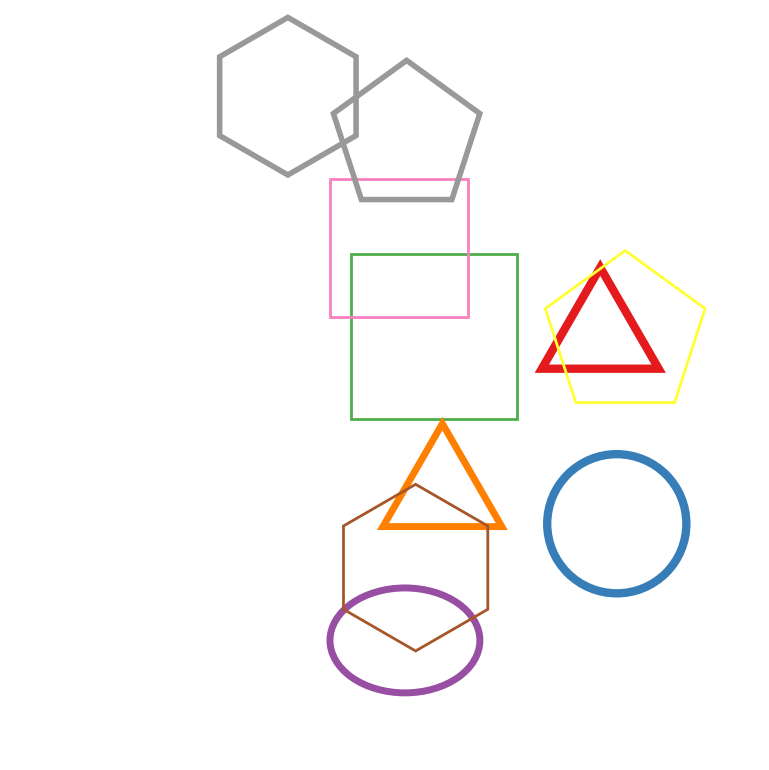[{"shape": "triangle", "thickness": 3, "radius": 0.44, "center": [0.78, 0.565]}, {"shape": "circle", "thickness": 3, "radius": 0.45, "center": [0.801, 0.32]}, {"shape": "square", "thickness": 1, "radius": 0.54, "center": [0.564, 0.563]}, {"shape": "oval", "thickness": 2.5, "radius": 0.49, "center": [0.526, 0.168]}, {"shape": "triangle", "thickness": 2.5, "radius": 0.45, "center": [0.575, 0.361]}, {"shape": "pentagon", "thickness": 1, "radius": 0.55, "center": [0.812, 0.565]}, {"shape": "hexagon", "thickness": 1, "radius": 0.54, "center": [0.54, 0.263]}, {"shape": "square", "thickness": 1, "radius": 0.45, "center": [0.518, 0.678]}, {"shape": "hexagon", "thickness": 2, "radius": 0.51, "center": [0.374, 0.875]}, {"shape": "pentagon", "thickness": 2, "radius": 0.5, "center": [0.528, 0.822]}]